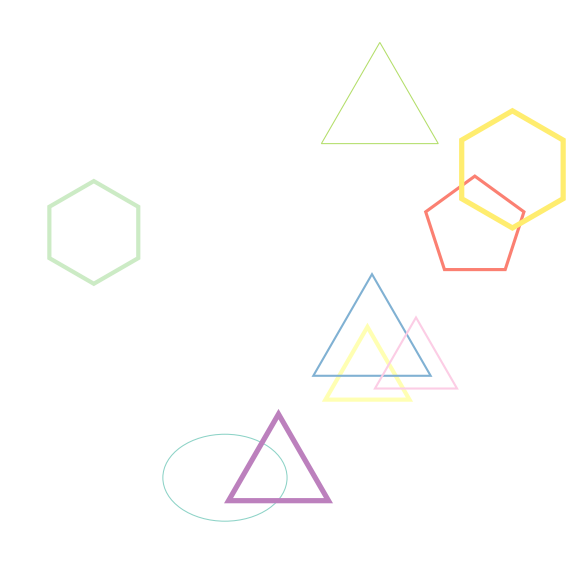[{"shape": "oval", "thickness": 0.5, "radius": 0.54, "center": [0.39, 0.172]}, {"shape": "triangle", "thickness": 2, "radius": 0.42, "center": [0.636, 0.349]}, {"shape": "pentagon", "thickness": 1.5, "radius": 0.45, "center": [0.822, 0.605]}, {"shape": "triangle", "thickness": 1, "radius": 0.59, "center": [0.644, 0.407]}, {"shape": "triangle", "thickness": 0.5, "radius": 0.58, "center": [0.658, 0.809]}, {"shape": "triangle", "thickness": 1, "radius": 0.41, "center": [0.72, 0.367]}, {"shape": "triangle", "thickness": 2.5, "radius": 0.5, "center": [0.482, 0.182]}, {"shape": "hexagon", "thickness": 2, "radius": 0.44, "center": [0.162, 0.597]}, {"shape": "hexagon", "thickness": 2.5, "radius": 0.51, "center": [0.887, 0.706]}]